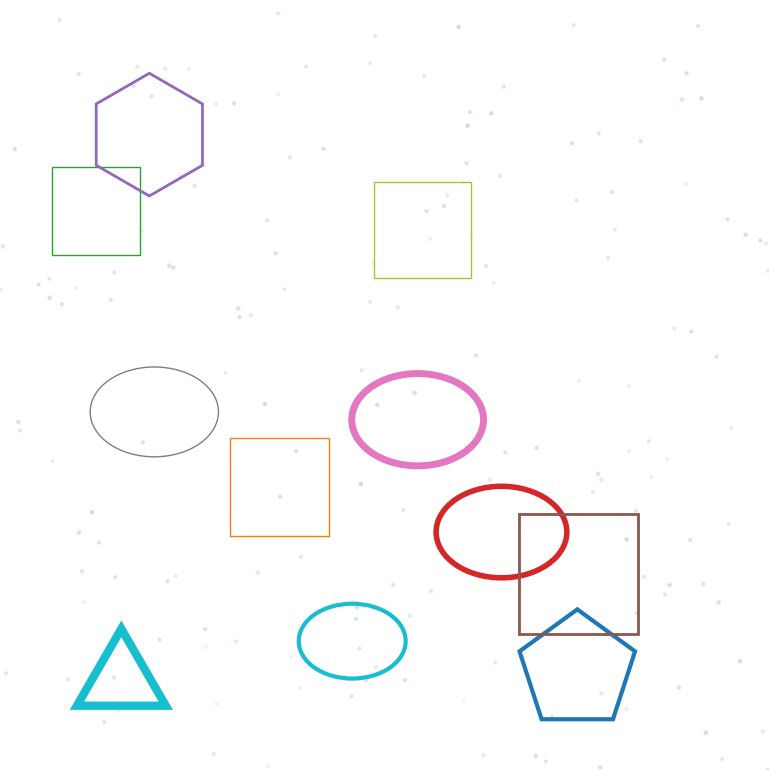[{"shape": "pentagon", "thickness": 1.5, "radius": 0.39, "center": [0.75, 0.13]}, {"shape": "square", "thickness": 0.5, "radius": 0.32, "center": [0.363, 0.367]}, {"shape": "square", "thickness": 0.5, "radius": 0.29, "center": [0.125, 0.726]}, {"shape": "oval", "thickness": 2, "radius": 0.42, "center": [0.651, 0.309]}, {"shape": "hexagon", "thickness": 1, "radius": 0.4, "center": [0.194, 0.825]}, {"shape": "square", "thickness": 1, "radius": 0.39, "center": [0.751, 0.254]}, {"shape": "oval", "thickness": 2.5, "radius": 0.43, "center": [0.542, 0.455]}, {"shape": "oval", "thickness": 0.5, "radius": 0.42, "center": [0.2, 0.465]}, {"shape": "square", "thickness": 0.5, "radius": 0.31, "center": [0.549, 0.702]}, {"shape": "triangle", "thickness": 3, "radius": 0.33, "center": [0.158, 0.117]}, {"shape": "oval", "thickness": 1.5, "radius": 0.35, "center": [0.457, 0.167]}]